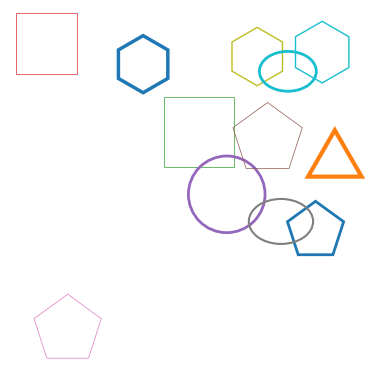[{"shape": "hexagon", "thickness": 2.5, "radius": 0.37, "center": [0.372, 0.833]}, {"shape": "pentagon", "thickness": 2, "radius": 0.38, "center": [0.82, 0.4]}, {"shape": "triangle", "thickness": 3, "radius": 0.4, "center": [0.87, 0.581]}, {"shape": "square", "thickness": 0.5, "radius": 0.45, "center": [0.517, 0.658]}, {"shape": "square", "thickness": 0.5, "radius": 0.4, "center": [0.12, 0.887]}, {"shape": "circle", "thickness": 2, "radius": 0.5, "center": [0.589, 0.495]}, {"shape": "pentagon", "thickness": 0.5, "radius": 0.47, "center": [0.695, 0.639]}, {"shape": "pentagon", "thickness": 0.5, "radius": 0.46, "center": [0.176, 0.144]}, {"shape": "oval", "thickness": 1.5, "radius": 0.42, "center": [0.73, 0.425]}, {"shape": "hexagon", "thickness": 1, "radius": 0.38, "center": [0.668, 0.853]}, {"shape": "hexagon", "thickness": 1, "radius": 0.4, "center": [0.837, 0.865]}, {"shape": "oval", "thickness": 2, "radius": 0.37, "center": [0.748, 0.815]}]